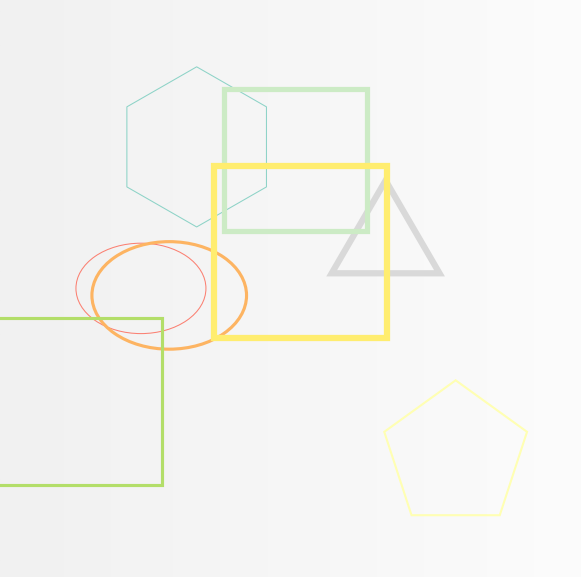[{"shape": "hexagon", "thickness": 0.5, "radius": 0.69, "center": [0.338, 0.745]}, {"shape": "pentagon", "thickness": 1, "radius": 0.65, "center": [0.784, 0.211]}, {"shape": "oval", "thickness": 0.5, "radius": 0.56, "center": [0.242, 0.5]}, {"shape": "oval", "thickness": 1.5, "radius": 0.67, "center": [0.291, 0.488]}, {"shape": "square", "thickness": 1.5, "radius": 0.72, "center": [0.134, 0.304]}, {"shape": "triangle", "thickness": 3, "radius": 0.54, "center": [0.663, 0.579]}, {"shape": "square", "thickness": 2.5, "radius": 0.62, "center": [0.508, 0.722]}, {"shape": "square", "thickness": 3, "radius": 0.74, "center": [0.517, 0.563]}]